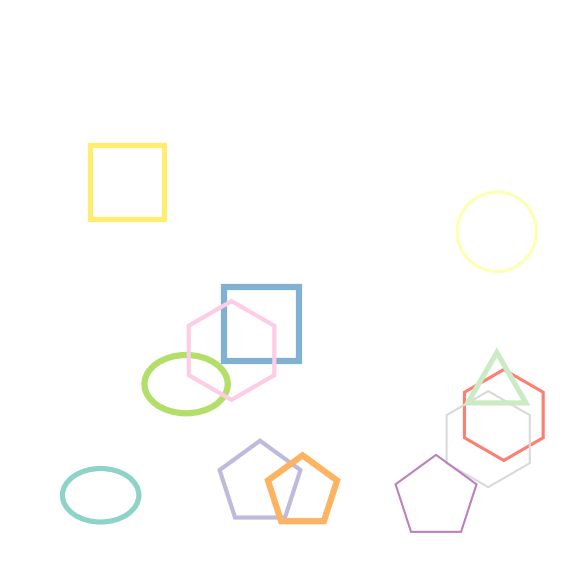[{"shape": "oval", "thickness": 2.5, "radius": 0.33, "center": [0.174, 0.142]}, {"shape": "circle", "thickness": 1.5, "radius": 0.34, "center": [0.86, 0.598]}, {"shape": "pentagon", "thickness": 2, "radius": 0.37, "center": [0.45, 0.162]}, {"shape": "hexagon", "thickness": 1.5, "radius": 0.39, "center": [0.872, 0.281]}, {"shape": "square", "thickness": 3, "radius": 0.32, "center": [0.453, 0.438]}, {"shape": "pentagon", "thickness": 3, "radius": 0.31, "center": [0.524, 0.148]}, {"shape": "oval", "thickness": 3, "radius": 0.36, "center": [0.322, 0.334]}, {"shape": "hexagon", "thickness": 2, "radius": 0.43, "center": [0.401, 0.392]}, {"shape": "hexagon", "thickness": 1, "radius": 0.42, "center": [0.845, 0.239]}, {"shape": "pentagon", "thickness": 1, "radius": 0.37, "center": [0.755, 0.138]}, {"shape": "triangle", "thickness": 2.5, "radius": 0.29, "center": [0.86, 0.331]}, {"shape": "square", "thickness": 2.5, "radius": 0.32, "center": [0.22, 0.684]}]